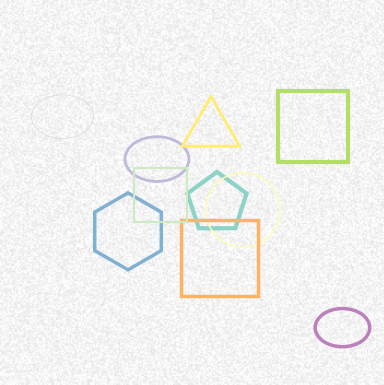[{"shape": "pentagon", "thickness": 3, "radius": 0.4, "center": [0.564, 0.473]}, {"shape": "circle", "thickness": 1, "radius": 0.48, "center": [0.631, 0.455]}, {"shape": "oval", "thickness": 2, "radius": 0.41, "center": [0.408, 0.587]}, {"shape": "hexagon", "thickness": 2.5, "radius": 0.5, "center": [0.333, 0.399]}, {"shape": "square", "thickness": 2.5, "radius": 0.5, "center": [0.57, 0.33]}, {"shape": "square", "thickness": 3, "radius": 0.46, "center": [0.813, 0.672]}, {"shape": "oval", "thickness": 0.5, "radius": 0.4, "center": [0.162, 0.697]}, {"shape": "oval", "thickness": 2.5, "radius": 0.35, "center": [0.889, 0.149]}, {"shape": "square", "thickness": 1.5, "radius": 0.34, "center": [0.417, 0.494]}, {"shape": "triangle", "thickness": 2, "radius": 0.43, "center": [0.548, 0.663]}]